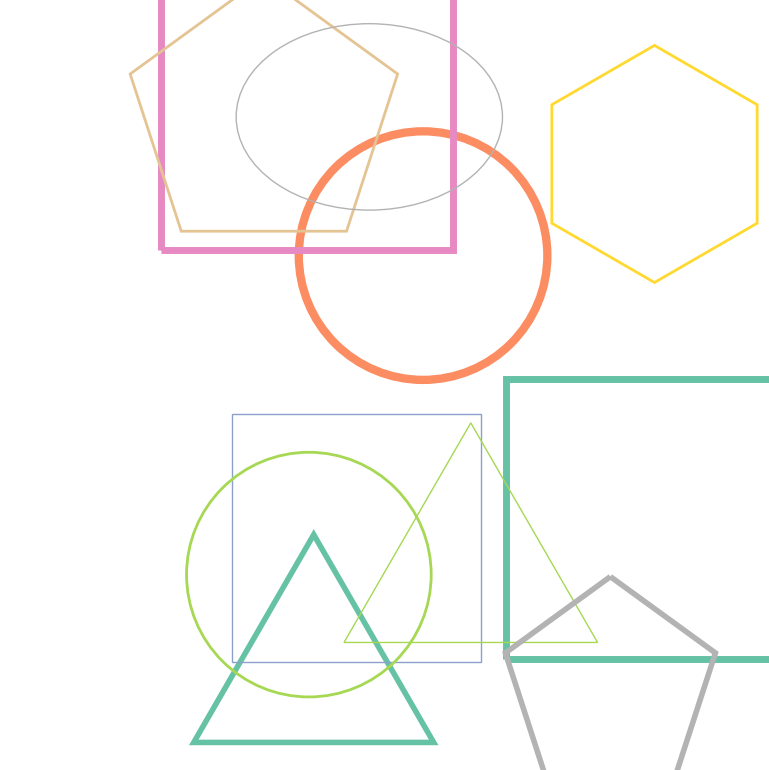[{"shape": "triangle", "thickness": 2, "radius": 0.9, "center": [0.407, 0.126]}, {"shape": "square", "thickness": 2.5, "radius": 0.91, "center": [0.839, 0.326]}, {"shape": "circle", "thickness": 3, "radius": 0.81, "center": [0.549, 0.668]}, {"shape": "square", "thickness": 0.5, "radius": 0.81, "center": [0.463, 0.301]}, {"shape": "square", "thickness": 2.5, "radius": 0.95, "center": [0.398, 0.865]}, {"shape": "triangle", "thickness": 0.5, "radius": 0.95, "center": [0.611, 0.261]}, {"shape": "circle", "thickness": 1, "radius": 0.79, "center": [0.401, 0.254]}, {"shape": "hexagon", "thickness": 1, "radius": 0.77, "center": [0.85, 0.787]}, {"shape": "pentagon", "thickness": 1, "radius": 0.91, "center": [0.343, 0.847]}, {"shape": "pentagon", "thickness": 2, "radius": 0.72, "center": [0.793, 0.108]}, {"shape": "oval", "thickness": 0.5, "radius": 0.86, "center": [0.48, 0.848]}]